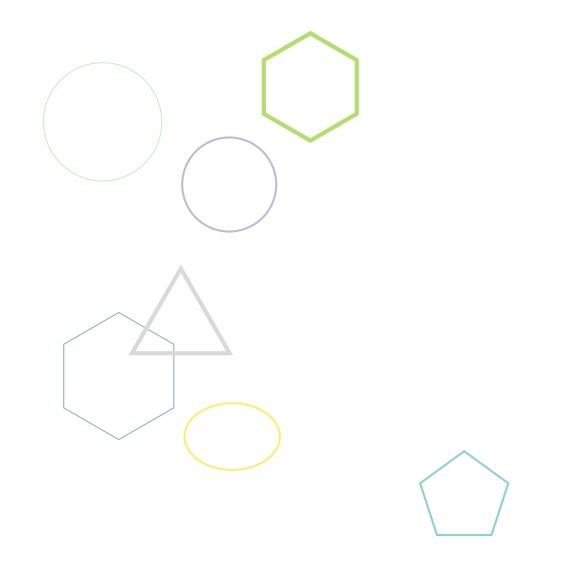[{"shape": "pentagon", "thickness": 1, "radius": 0.4, "center": [0.804, 0.138]}, {"shape": "circle", "thickness": 1, "radius": 0.41, "center": [0.397, 0.68]}, {"shape": "hexagon", "thickness": 0.5, "radius": 0.55, "center": [0.206, 0.348]}, {"shape": "hexagon", "thickness": 2, "radius": 0.46, "center": [0.537, 0.849]}, {"shape": "triangle", "thickness": 2, "radius": 0.49, "center": [0.313, 0.436]}, {"shape": "circle", "thickness": 0.5, "radius": 0.51, "center": [0.178, 0.788]}, {"shape": "oval", "thickness": 1, "radius": 0.41, "center": [0.402, 0.243]}]